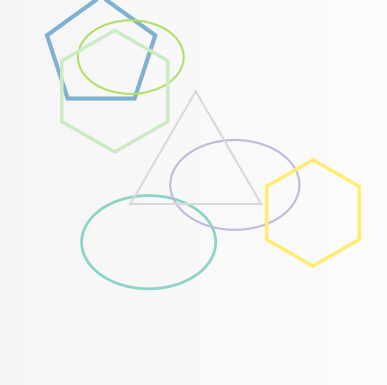[{"shape": "oval", "thickness": 2, "radius": 0.87, "center": [0.384, 0.371]}, {"shape": "oval", "thickness": 1.5, "radius": 0.83, "center": [0.606, 0.52]}, {"shape": "pentagon", "thickness": 3, "radius": 0.73, "center": [0.261, 0.863]}, {"shape": "oval", "thickness": 1.5, "radius": 0.68, "center": [0.338, 0.852]}, {"shape": "triangle", "thickness": 1.5, "radius": 0.98, "center": [0.505, 0.568]}, {"shape": "hexagon", "thickness": 2.5, "radius": 0.79, "center": [0.296, 0.763]}, {"shape": "hexagon", "thickness": 2.5, "radius": 0.69, "center": [0.808, 0.447]}]